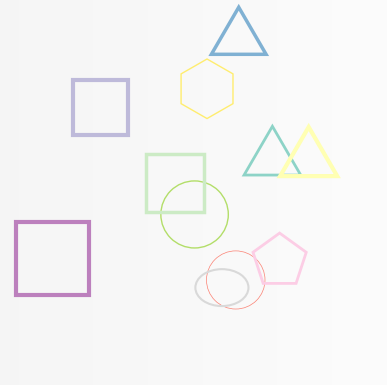[{"shape": "triangle", "thickness": 2, "radius": 0.42, "center": [0.703, 0.588]}, {"shape": "triangle", "thickness": 3, "radius": 0.43, "center": [0.797, 0.585]}, {"shape": "square", "thickness": 3, "radius": 0.36, "center": [0.258, 0.72]}, {"shape": "circle", "thickness": 0.5, "radius": 0.38, "center": [0.608, 0.273]}, {"shape": "triangle", "thickness": 2.5, "radius": 0.41, "center": [0.616, 0.9]}, {"shape": "circle", "thickness": 1, "radius": 0.44, "center": [0.502, 0.443]}, {"shape": "pentagon", "thickness": 2, "radius": 0.36, "center": [0.722, 0.322]}, {"shape": "oval", "thickness": 1.5, "radius": 0.34, "center": [0.573, 0.253]}, {"shape": "square", "thickness": 3, "radius": 0.47, "center": [0.135, 0.329]}, {"shape": "square", "thickness": 2.5, "radius": 0.38, "center": [0.451, 0.524]}, {"shape": "hexagon", "thickness": 1, "radius": 0.39, "center": [0.534, 0.769]}]